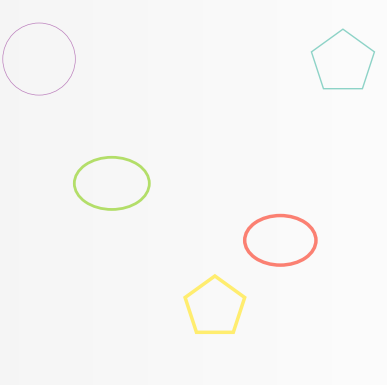[{"shape": "pentagon", "thickness": 1, "radius": 0.43, "center": [0.885, 0.839]}, {"shape": "oval", "thickness": 2.5, "radius": 0.46, "center": [0.723, 0.376]}, {"shape": "oval", "thickness": 2, "radius": 0.48, "center": [0.289, 0.524]}, {"shape": "circle", "thickness": 0.5, "radius": 0.47, "center": [0.101, 0.847]}, {"shape": "pentagon", "thickness": 2.5, "radius": 0.4, "center": [0.555, 0.202]}]